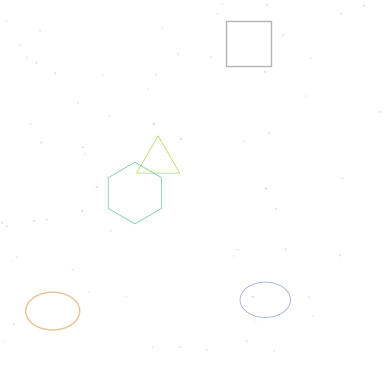[{"shape": "hexagon", "thickness": 0.5, "radius": 0.4, "center": [0.35, 0.498]}, {"shape": "oval", "thickness": 0.5, "radius": 0.33, "center": [0.689, 0.221]}, {"shape": "triangle", "thickness": 0.5, "radius": 0.32, "center": [0.411, 0.583]}, {"shape": "oval", "thickness": 1, "radius": 0.35, "center": [0.137, 0.192]}, {"shape": "square", "thickness": 1, "radius": 0.29, "center": [0.646, 0.887]}]